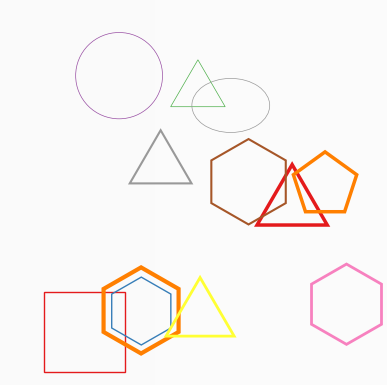[{"shape": "square", "thickness": 1, "radius": 0.52, "center": [0.218, 0.138]}, {"shape": "triangle", "thickness": 2.5, "radius": 0.52, "center": [0.754, 0.468]}, {"shape": "hexagon", "thickness": 1, "radius": 0.44, "center": [0.365, 0.192]}, {"shape": "triangle", "thickness": 0.5, "radius": 0.41, "center": [0.511, 0.763]}, {"shape": "circle", "thickness": 0.5, "radius": 0.56, "center": [0.307, 0.803]}, {"shape": "pentagon", "thickness": 2.5, "radius": 0.43, "center": [0.839, 0.52]}, {"shape": "hexagon", "thickness": 3, "radius": 0.56, "center": [0.364, 0.194]}, {"shape": "triangle", "thickness": 2, "radius": 0.51, "center": [0.516, 0.178]}, {"shape": "hexagon", "thickness": 1.5, "radius": 0.55, "center": [0.641, 0.528]}, {"shape": "hexagon", "thickness": 2, "radius": 0.52, "center": [0.894, 0.21]}, {"shape": "oval", "thickness": 0.5, "radius": 0.5, "center": [0.596, 0.726]}, {"shape": "triangle", "thickness": 1.5, "radius": 0.46, "center": [0.415, 0.57]}]